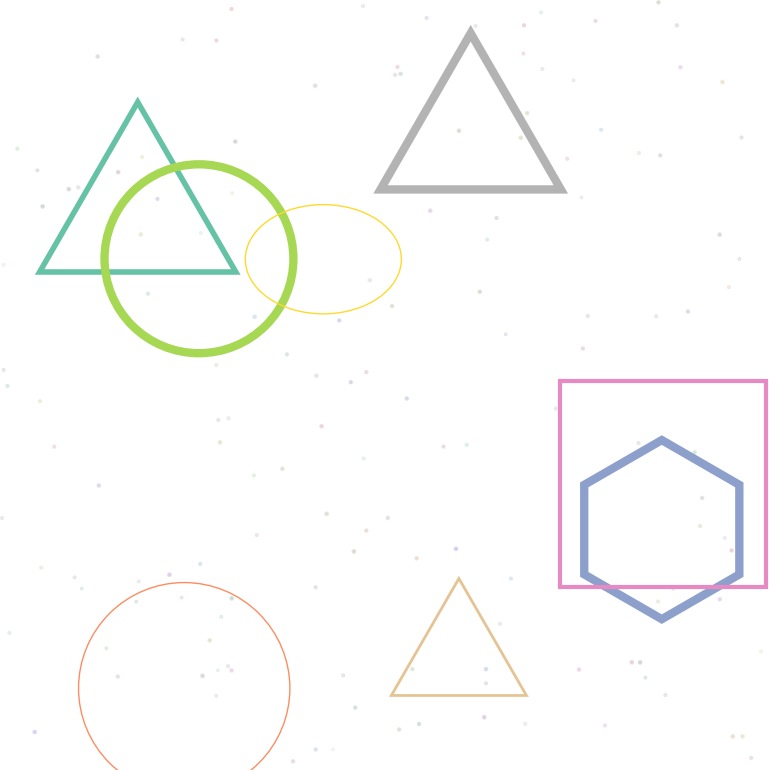[{"shape": "triangle", "thickness": 2, "radius": 0.74, "center": [0.179, 0.72]}, {"shape": "circle", "thickness": 0.5, "radius": 0.69, "center": [0.239, 0.106]}, {"shape": "hexagon", "thickness": 3, "radius": 0.58, "center": [0.859, 0.312]}, {"shape": "square", "thickness": 1.5, "radius": 0.67, "center": [0.861, 0.371]}, {"shape": "circle", "thickness": 3, "radius": 0.61, "center": [0.258, 0.664]}, {"shape": "oval", "thickness": 0.5, "radius": 0.51, "center": [0.42, 0.663]}, {"shape": "triangle", "thickness": 1, "radius": 0.51, "center": [0.596, 0.147]}, {"shape": "triangle", "thickness": 3, "radius": 0.68, "center": [0.611, 0.822]}]